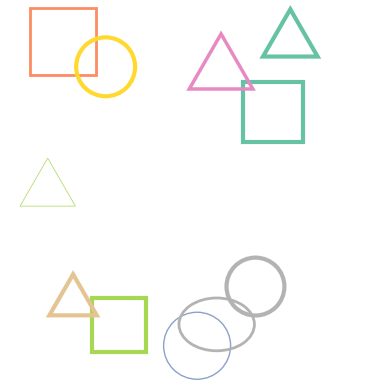[{"shape": "triangle", "thickness": 3, "radius": 0.41, "center": [0.754, 0.894]}, {"shape": "square", "thickness": 3, "radius": 0.39, "center": [0.708, 0.71]}, {"shape": "square", "thickness": 2, "radius": 0.43, "center": [0.163, 0.892]}, {"shape": "circle", "thickness": 1, "radius": 0.44, "center": [0.512, 0.102]}, {"shape": "triangle", "thickness": 2.5, "radius": 0.48, "center": [0.574, 0.817]}, {"shape": "triangle", "thickness": 0.5, "radius": 0.42, "center": [0.124, 0.506]}, {"shape": "square", "thickness": 3, "radius": 0.35, "center": [0.309, 0.155]}, {"shape": "circle", "thickness": 3, "radius": 0.38, "center": [0.274, 0.826]}, {"shape": "triangle", "thickness": 3, "radius": 0.36, "center": [0.19, 0.217]}, {"shape": "oval", "thickness": 2, "radius": 0.49, "center": [0.563, 0.157]}, {"shape": "circle", "thickness": 3, "radius": 0.38, "center": [0.664, 0.256]}]